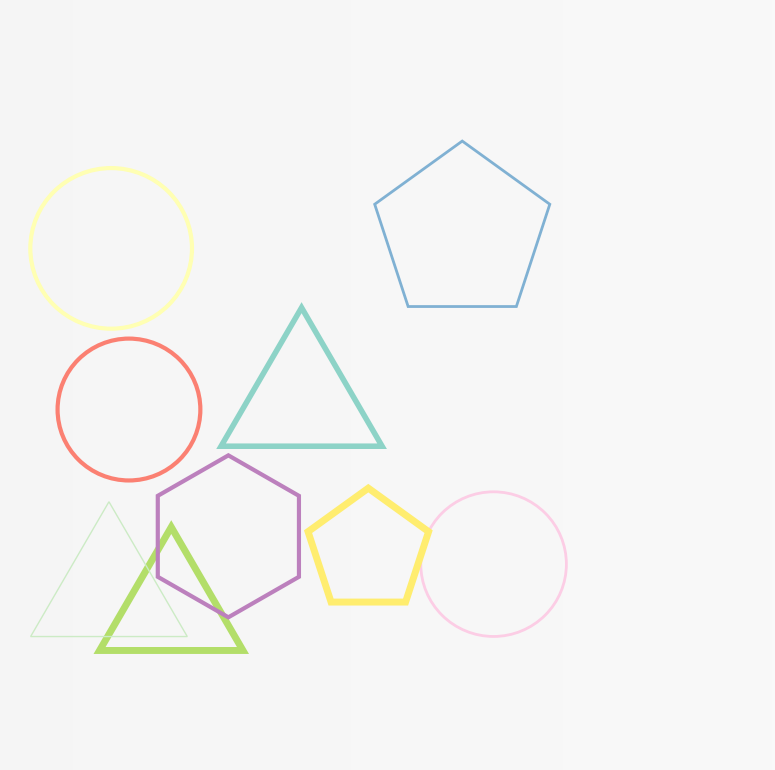[{"shape": "triangle", "thickness": 2, "radius": 0.6, "center": [0.389, 0.48]}, {"shape": "circle", "thickness": 1.5, "radius": 0.52, "center": [0.143, 0.677]}, {"shape": "circle", "thickness": 1.5, "radius": 0.46, "center": [0.166, 0.468]}, {"shape": "pentagon", "thickness": 1, "radius": 0.59, "center": [0.596, 0.698]}, {"shape": "triangle", "thickness": 2.5, "radius": 0.53, "center": [0.221, 0.209]}, {"shape": "circle", "thickness": 1, "radius": 0.47, "center": [0.637, 0.267]}, {"shape": "hexagon", "thickness": 1.5, "radius": 0.53, "center": [0.295, 0.303]}, {"shape": "triangle", "thickness": 0.5, "radius": 0.58, "center": [0.141, 0.232]}, {"shape": "pentagon", "thickness": 2.5, "radius": 0.41, "center": [0.475, 0.284]}]